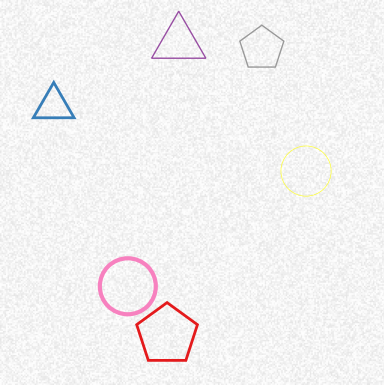[{"shape": "pentagon", "thickness": 2, "radius": 0.41, "center": [0.434, 0.131]}, {"shape": "triangle", "thickness": 2, "radius": 0.31, "center": [0.14, 0.725]}, {"shape": "triangle", "thickness": 1, "radius": 0.41, "center": [0.464, 0.889]}, {"shape": "circle", "thickness": 0.5, "radius": 0.33, "center": [0.795, 0.556]}, {"shape": "circle", "thickness": 3, "radius": 0.36, "center": [0.332, 0.256]}, {"shape": "pentagon", "thickness": 1, "radius": 0.3, "center": [0.68, 0.874]}]